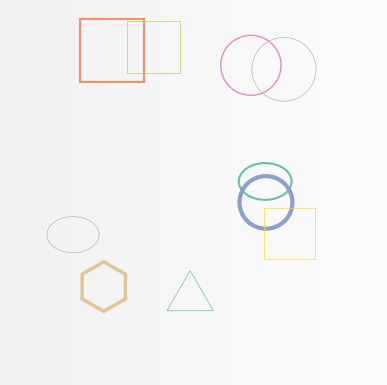[{"shape": "triangle", "thickness": 0.5, "radius": 0.35, "center": [0.491, 0.228]}, {"shape": "oval", "thickness": 1.5, "radius": 0.34, "center": [0.684, 0.529]}, {"shape": "square", "thickness": 1.5, "radius": 0.41, "center": [0.289, 0.869]}, {"shape": "circle", "thickness": 3, "radius": 0.34, "center": [0.686, 0.474]}, {"shape": "circle", "thickness": 1, "radius": 0.39, "center": [0.647, 0.83]}, {"shape": "square", "thickness": 0.5, "radius": 0.34, "center": [0.397, 0.878]}, {"shape": "square", "thickness": 0.5, "radius": 0.33, "center": [0.748, 0.393]}, {"shape": "hexagon", "thickness": 2.5, "radius": 0.32, "center": [0.268, 0.256]}, {"shape": "oval", "thickness": 0.5, "radius": 0.34, "center": [0.188, 0.39]}, {"shape": "circle", "thickness": 0.5, "radius": 0.41, "center": [0.733, 0.82]}]